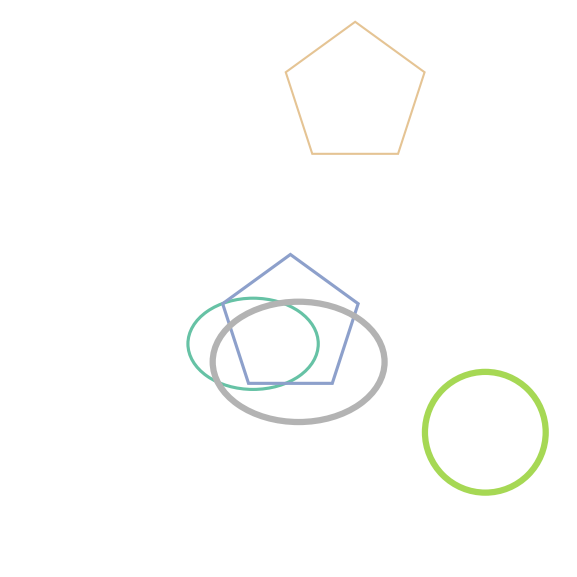[{"shape": "oval", "thickness": 1.5, "radius": 0.56, "center": [0.438, 0.404]}, {"shape": "pentagon", "thickness": 1.5, "radius": 0.62, "center": [0.503, 0.435]}, {"shape": "circle", "thickness": 3, "radius": 0.52, "center": [0.84, 0.251]}, {"shape": "pentagon", "thickness": 1, "radius": 0.63, "center": [0.615, 0.835]}, {"shape": "oval", "thickness": 3, "radius": 0.74, "center": [0.517, 0.373]}]